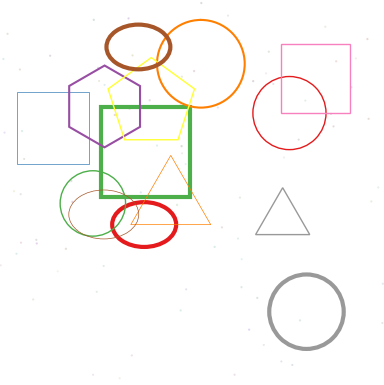[{"shape": "oval", "thickness": 3, "radius": 0.42, "center": [0.374, 0.417]}, {"shape": "circle", "thickness": 1, "radius": 0.47, "center": [0.752, 0.706]}, {"shape": "square", "thickness": 0.5, "radius": 0.47, "center": [0.137, 0.668]}, {"shape": "circle", "thickness": 1, "radius": 0.42, "center": [0.241, 0.472]}, {"shape": "square", "thickness": 3, "radius": 0.58, "center": [0.378, 0.605]}, {"shape": "hexagon", "thickness": 1.5, "radius": 0.53, "center": [0.272, 0.724]}, {"shape": "circle", "thickness": 1.5, "radius": 0.57, "center": [0.522, 0.834]}, {"shape": "triangle", "thickness": 0.5, "radius": 0.6, "center": [0.444, 0.476]}, {"shape": "pentagon", "thickness": 1, "radius": 0.59, "center": [0.393, 0.733]}, {"shape": "oval", "thickness": 0.5, "radius": 0.45, "center": [0.27, 0.443]}, {"shape": "oval", "thickness": 3, "radius": 0.41, "center": [0.36, 0.878]}, {"shape": "square", "thickness": 1, "radius": 0.45, "center": [0.82, 0.796]}, {"shape": "triangle", "thickness": 1, "radius": 0.41, "center": [0.734, 0.431]}, {"shape": "circle", "thickness": 3, "radius": 0.48, "center": [0.796, 0.19]}]